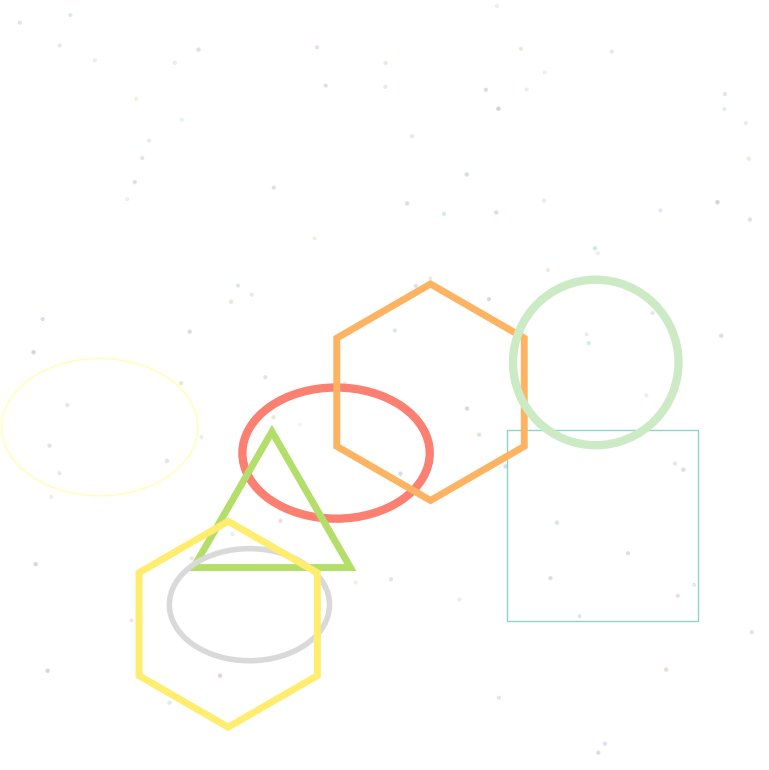[{"shape": "square", "thickness": 0.5, "radius": 0.62, "center": [0.782, 0.317]}, {"shape": "oval", "thickness": 0.5, "radius": 0.64, "center": [0.129, 0.445]}, {"shape": "oval", "thickness": 3, "radius": 0.61, "center": [0.436, 0.412]}, {"shape": "hexagon", "thickness": 2.5, "radius": 0.7, "center": [0.559, 0.491]}, {"shape": "triangle", "thickness": 2.5, "radius": 0.59, "center": [0.353, 0.322]}, {"shape": "oval", "thickness": 2, "radius": 0.52, "center": [0.324, 0.215]}, {"shape": "circle", "thickness": 3, "radius": 0.54, "center": [0.774, 0.529]}, {"shape": "hexagon", "thickness": 2.5, "radius": 0.67, "center": [0.296, 0.189]}]